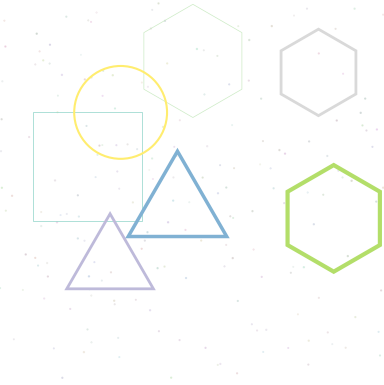[{"shape": "square", "thickness": 0.5, "radius": 0.71, "center": [0.226, 0.567]}, {"shape": "triangle", "thickness": 2, "radius": 0.65, "center": [0.286, 0.315]}, {"shape": "triangle", "thickness": 2.5, "radius": 0.74, "center": [0.461, 0.46]}, {"shape": "hexagon", "thickness": 3, "radius": 0.69, "center": [0.867, 0.433]}, {"shape": "hexagon", "thickness": 2, "radius": 0.56, "center": [0.827, 0.812]}, {"shape": "hexagon", "thickness": 0.5, "radius": 0.74, "center": [0.501, 0.842]}, {"shape": "circle", "thickness": 1.5, "radius": 0.6, "center": [0.313, 0.708]}]